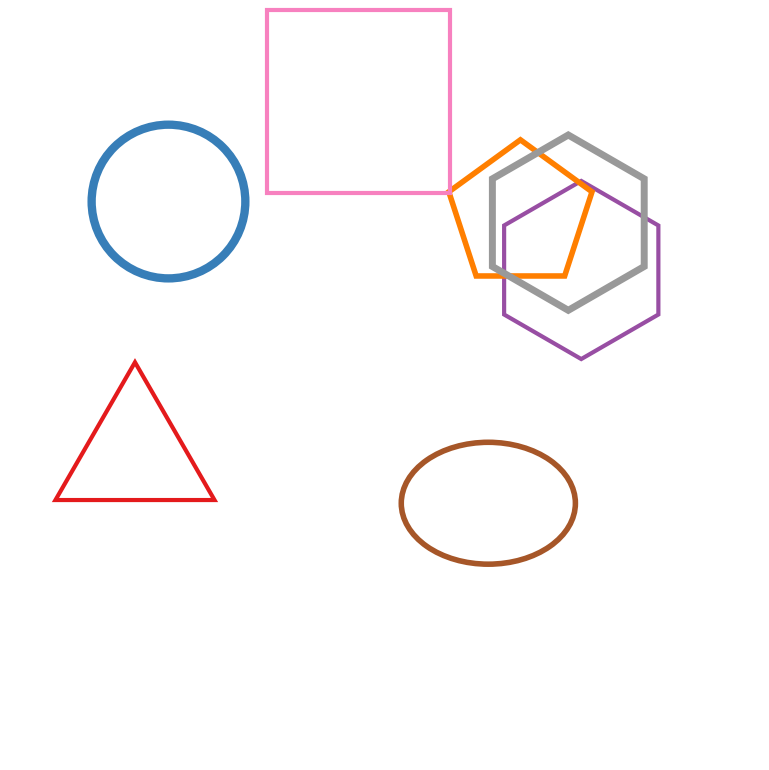[{"shape": "triangle", "thickness": 1.5, "radius": 0.6, "center": [0.175, 0.41]}, {"shape": "circle", "thickness": 3, "radius": 0.5, "center": [0.219, 0.738]}, {"shape": "hexagon", "thickness": 1.5, "radius": 0.58, "center": [0.755, 0.649]}, {"shape": "pentagon", "thickness": 2, "radius": 0.49, "center": [0.676, 0.721]}, {"shape": "oval", "thickness": 2, "radius": 0.57, "center": [0.634, 0.346]}, {"shape": "square", "thickness": 1.5, "radius": 0.6, "center": [0.465, 0.869]}, {"shape": "hexagon", "thickness": 2.5, "radius": 0.57, "center": [0.738, 0.711]}]